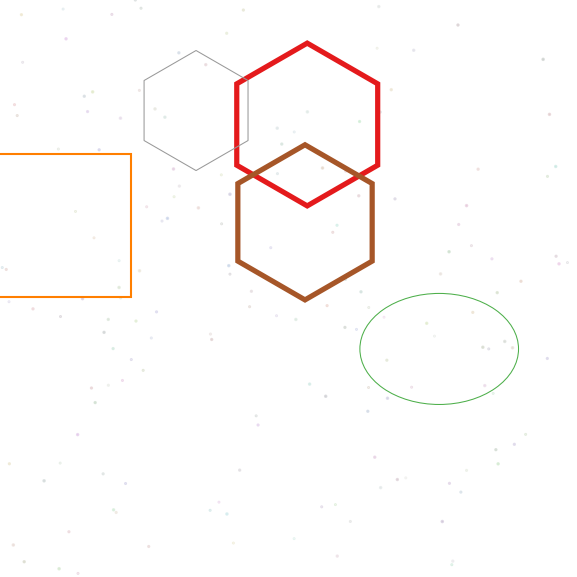[{"shape": "hexagon", "thickness": 2.5, "radius": 0.7, "center": [0.532, 0.784]}, {"shape": "oval", "thickness": 0.5, "radius": 0.69, "center": [0.761, 0.395]}, {"shape": "square", "thickness": 1, "radius": 0.62, "center": [0.103, 0.608]}, {"shape": "hexagon", "thickness": 2.5, "radius": 0.67, "center": [0.528, 0.614]}, {"shape": "hexagon", "thickness": 0.5, "radius": 0.52, "center": [0.339, 0.808]}]